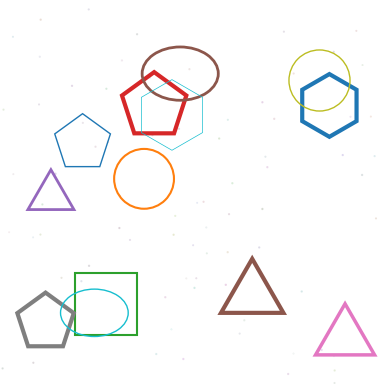[{"shape": "hexagon", "thickness": 3, "radius": 0.41, "center": [0.856, 0.726]}, {"shape": "pentagon", "thickness": 1, "radius": 0.38, "center": [0.214, 0.629]}, {"shape": "circle", "thickness": 1.5, "radius": 0.39, "center": [0.374, 0.535]}, {"shape": "square", "thickness": 1.5, "radius": 0.4, "center": [0.275, 0.211]}, {"shape": "pentagon", "thickness": 3, "radius": 0.44, "center": [0.4, 0.725]}, {"shape": "triangle", "thickness": 2, "radius": 0.35, "center": [0.132, 0.49]}, {"shape": "oval", "thickness": 2, "radius": 0.49, "center": [0.468, 0.809]}, {"shape": "triangle", "thickness": 3, "radius": 0.47, "center": [0.655, 0.234]}, {"shape": "triangle", "thickness": 2.5, "radius": 0.44, "center": [0.896, 0.122]}, {"shape": "pentagon", "thickness": 3, "radius": 0.39, "center": [0.118, 0.163]}, {"shape": "circle", "thickness": 1, "radius": 0.4, "center": [0.83, 0.791]}, {"shape": "hexagon", "thickness": 0.5, "radius": 0.46, "center": [0.447, 0.701]}, {"shape": "oval", "thickness": 1, "radius": 0.44, "center": [0.245, 0.188]}]